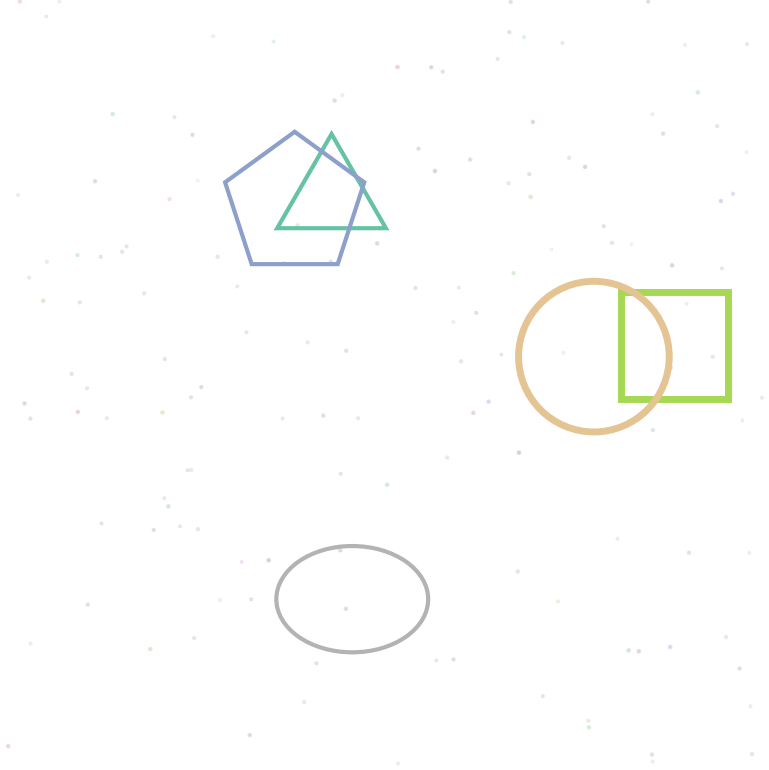[{"shape": "triangle", "thickness": 1.5, "radius": 0.41, "center": [0.431, 0.744]}, {"shape": "pentagon", "thickness": 1.5, "radius": 0.48, "center": [0.383, 0.734]}, {"shape": "square", "thickness": 2.5, "radius": 0.35, "center": [0.876, 0.551]}, {"shape": "circle", "thickness": 2.5, "radius": 0.49, "center": [0.771, 0.537]}, {"shape": "oval", "thickness": 1.5, "radius": 0.49, "center": [0.457, 0.222]}]